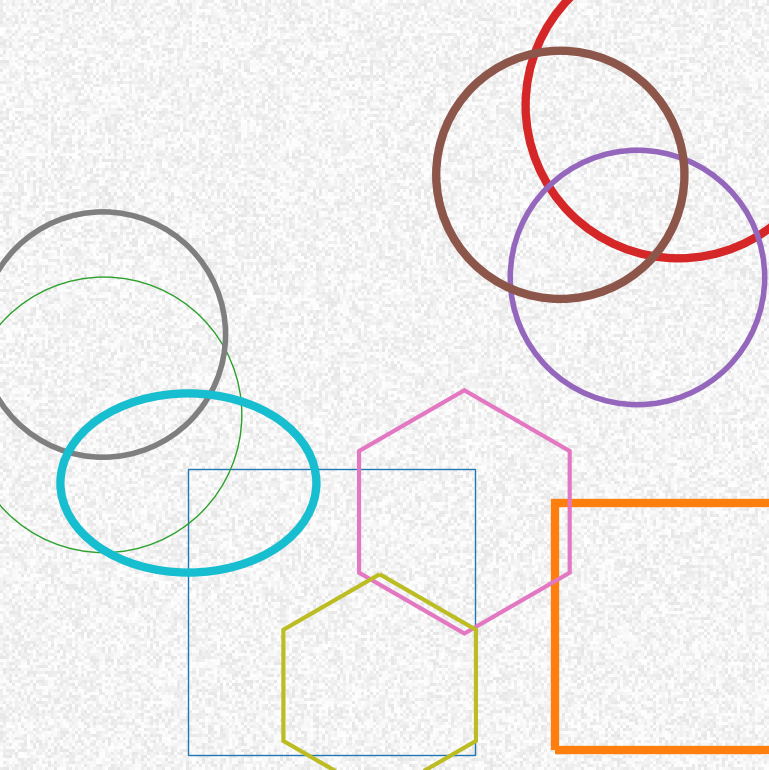[{"shape": "square", "thickness": 0.5, "radius": 0.93, "center": [0.431, 0.205]}, {"shape": "square", "thickness": 3, "radius": 0.8, "center": [0.882, 0.186]}, {"shape": "circle", "thickness": 0.5, "radius": 0.89, "center": [0.135, 0.461]}, {"shape": "circle", "thickness": 3, "radius": 0.99, "center": [0.881, 0.863]}, {"shape": "circle", "thickness": 2, "radius": 0.83, "center": [0.828, 0.64]}, {"shape": "circle", "thickness": 3, "radius": 0.81, "center": [0.728, 0.773]}, {"shape": "hexagon", "thickness": 1.5, "radius": 0.79, "center": [0.603, 0.335]}, {"shape": "circle", "thickness": 2, "radius": 0.8, "center": [0.134, 0.566]}, {"shape": "hexagon", "thickness": 1.5, "radius": 0.72, "center": [0.493, 0.11]}, {"shape": "oval", "thickness": 3, "radius": 0.83, "center": [0.245, 0.373]}]